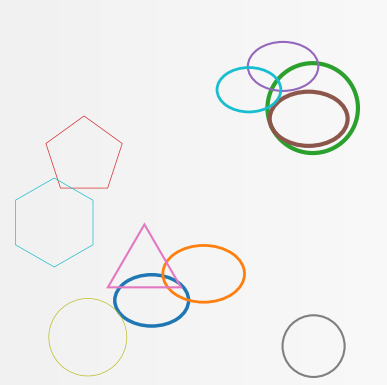[{"shape": "oval", "thickness": 2.5, "radius": 0.48, "center": [0.391, 0.22]}, {"shape": "oval", "thickness": 2, "radius": 0.53, "center": [0.526, 0.289]}, {"shape": "circle", "thickness": 3, "radius": 0.58, "center": [0.807, 0.719]}, {"shape": "pentagon", "thickness": 0.5, "radius": 0.52, "center": [0.217, 0.595]}, {"shape": "oval", "thickness": 1.5, "radius": 0.45, "center": [0.731, 0.828]}, {"shape": "oval", "thickness": 3, "radius": 0.5, "center": [0.797, 0.691]}, {"shape": "triangle", "thickness": 1.5, "radius": 0.54, "center": [0.373, 0.308]}, {"shape": "circle", "thickness": 1.5, "radius": 0.4, "center": [0.809, 0.101]}, {"shape": "circle", "thickness": 0.5, "radius": 0.5, "center": [0.227, 0.124]}, {"shape": "hexagon", "thickness": 0.5, "radius": 0.58, "center": [0.14, 0.422]}, {"shape": "oval", "thickness": 2, "radius": 0.41, "center": [0.642, 0.767]}]